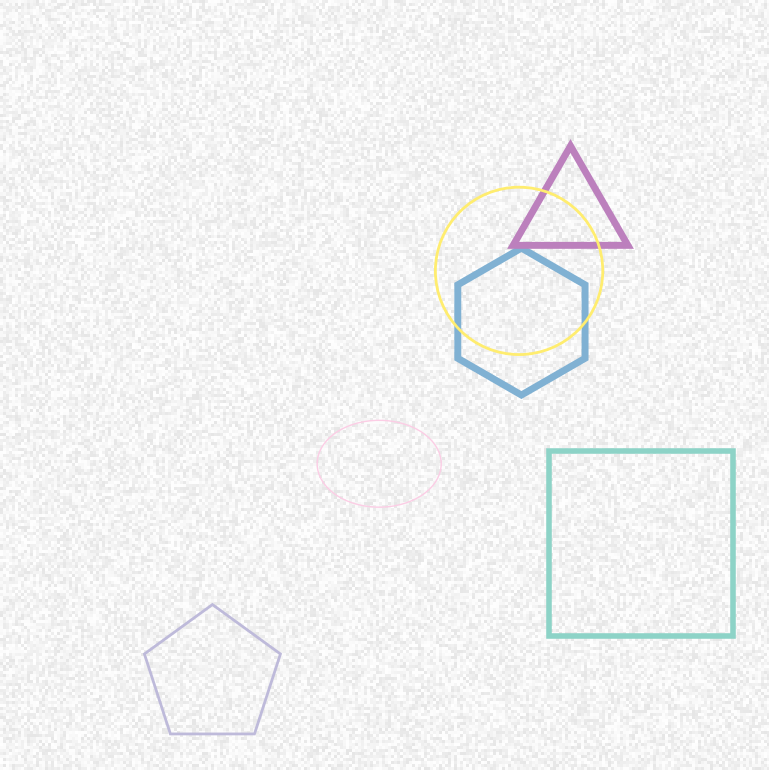[{"shape": "square", "thickness": 2, "radius": 0.6, "center": [0.833, 0.294]}, {"shape": "pentagon", "thickness": 1, "radius": 0.46, "center": [0.276, 0.122]}, {"shape": "hexagon", "thickness": 2.5, "radius": 0.48, "center": [0.677, 0.582]}, {"shape": "oval", "thickness": 0.5, "radius": 0.4, "center": [0.492, 0.398]}, {"shape": "triangle", "thickness": 2.5, "radius": 0.43, "center": [0.741, 0.724]}, {"shape": "circle", "thickness": 1, "radius": 0.54, "center": [0.674, 0.648]}]